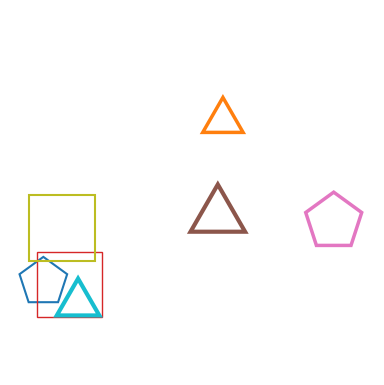[{"shape": "pentagon", "thickness": 1.5, "radius": 0.33, "center": [0.113, 0.268]}, {"shape": "triangle", "thickness": 2.5, "radius": 0.3, "center": [0.579, 0.686]}, {"shape": "square", "thickness": 1, "radius": 0.42, "center": [0.181, 0.261]}, {"shape": "triangle", "thickness": 3, "radius": 0.41, "center": [0.566, 0.439]}, {"shape": "pentagon", "thickness": 2.5, "radius": 0.38, "center": [0.867, 0.424]}, {"shape": "square", "thickness": 1.5, "radius": 0.43, "center": [0.161, 0.407]}, {"shape": "triangle", "thickness": 3, "radius": 0.32, "center": [0.203, 0.213]}]